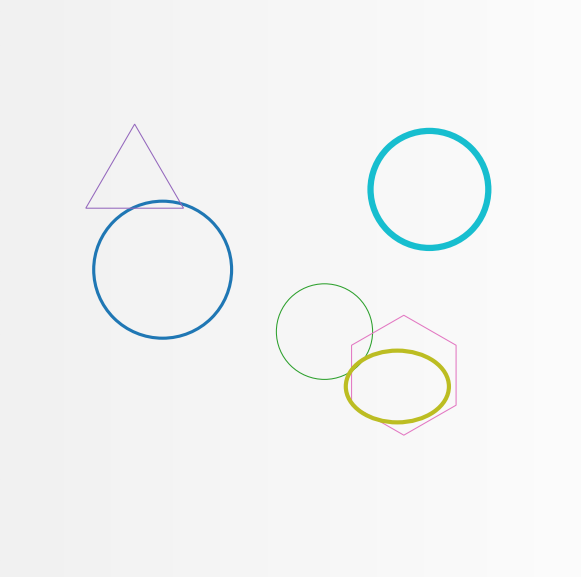[{"shape": "circle", "thickness": 1.5, "radius": 0.59, "center": [0.28, 0.532]}, {"shape": "circle", "thickness": 0.5, "radius": 0.41, "center": [0.558, 0.425]}, {"shape": "triangle", "thickness": 0.5, "radius": 0.49, "center": [0.232, 0.687]}, {"shape": "hexagon", "thickness": 0.5, "radius": 0.52, "center": [0.695, 0.349]}, {"shape": "oval", "thickness": 2, "radius": 0.44, "center": [0.684, 0.33]}, {"shape": "circle", "thickness": 3, "radius": 0.51, "center": [0.739, 0.671]}]